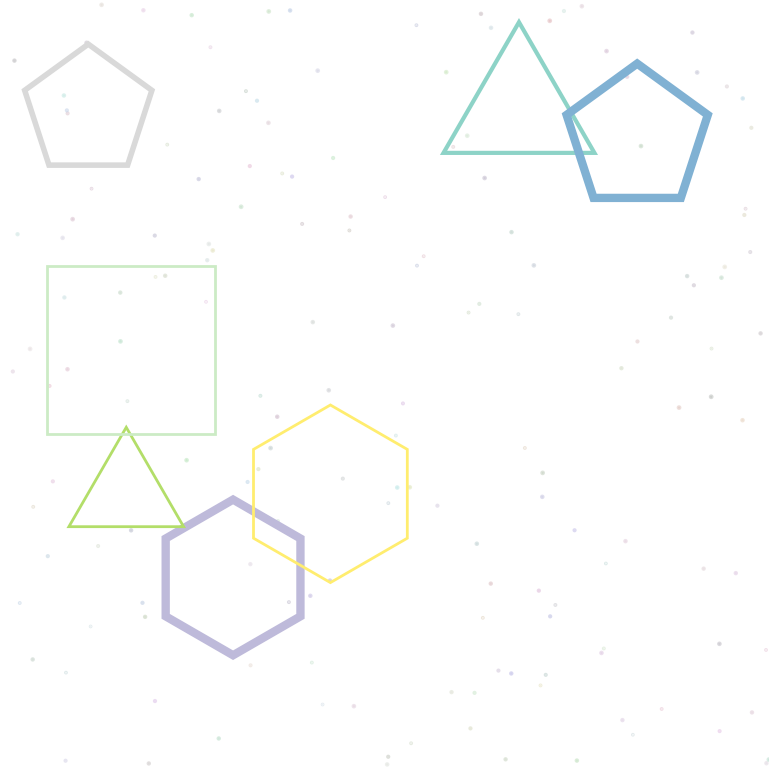[{"shape": "triangle", "thickness": 1.5, "radius": 0.57, "center": [0.674, 0.858]}, {"shape": "hexagon", "thickness": 3, "radius": 0.51, "center": [0.303, 0.25]}, {"shape": "pentagon", "thickness": 3, "radius": 0.48, "center": [0.828, 0.821]}, {"shape": "triangle", "thickness": 1, "radius": 0.43, "center": [0.164, 0.359]}, {"shape": "pentagon", "thickness": 2, "radius": 0.43, "center": [0.115, 0.856]}, {"shape": "square", "thickness": 1, "radius": 0.55, "center": [0.17, 0.545]}, {"shape": "hexagon", "thickness": 1, "radius": 0.58, "center": [0.429, 0.359]}]